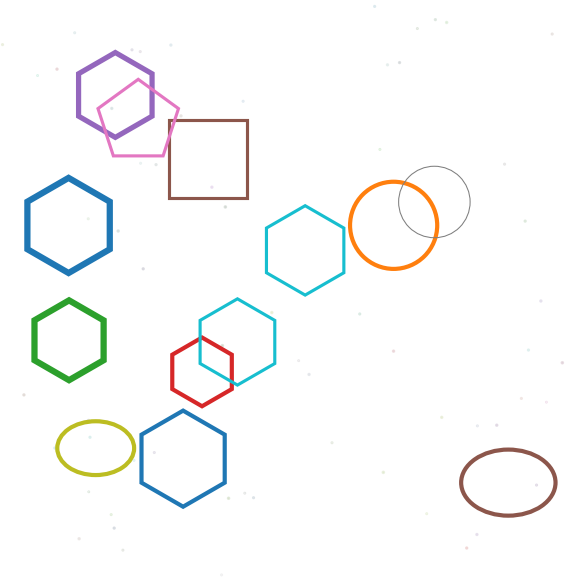[{"shape": "hexagon", "thickness": 2, "radius": 0.42, "center": [0.317, 0.205]}, {"shape": "hexagon", "thickness": 3, "radius": 0.41, "center": [0.119, 0.609]}, {"shape": "circle", "thickness": 2, "radius": 0.38, "center": [0.682, 0.609]}, {"shape": "hexagon", "thickness": 3, "radius": 0.35, "center": [0.12, 0.41]}, {"shape": "hexagon", "thickness": 2, "radius": 0.3, "center": [0.35, 0.355]}, {"shape": "hexagon", "thickness": 2.5, "radius": 0.37, "center": [0.2, 0.835]}, {"shape": "oval", "thickness": 2, "radius": 0.41, "center": [0.88, 0.163]}, {"shape": "square", "thickness": 1.5, "radius": 0.34, "center": [0.36, 0.724]}, {"shape": "pentagon", "thickness": 1.5, "radius": 0.37, "center": [0.239, 0.788]}, {"shape": "circle", "thickness": 0.5, "radius": 0.31, "center": [0.752, 0.649]}, {"shape": "oval", "thickness": 2, "radius": 0.33, "center": [0.166, 0.223]}, {"shape": "hexagon", "thickness": 1.5, "radius": 0.39, "center": [0.528, 0.566]}, {"shape": "hexagon", "thickness": 1.5, "radius": 0.37, "center": [0.411, 0.407]}]